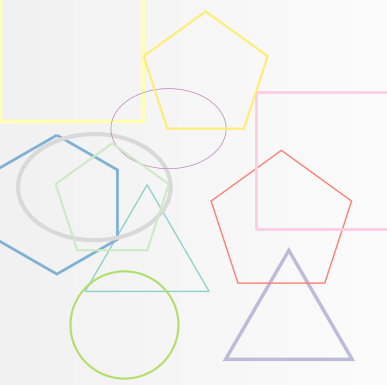[{"shape": "triangle", "thickness": 1, "radius": 0.92, "center": [0.38, 0.335]}, {"shape": "square", "thickness": 2.5, "radius": 0.92, "center": [0.184, 0.87]}, {"shape": "triangle", "thickness": 2.5, "radius": 0.94, "center": [0.745, 0.161]}, {"shape": "pentagon", "thickness": 1, "radius": 0.95, "center": [0.726, 0.419]}, {"shape": "hexagon", "thickness": 2, "radius": 0.9, "center": [0.147, 0.469]}, {"shape": "circle", "thickness": 1.5, "radius": 0.7, "center": [0.321, 0.156]}, {"shape": "square", "thickness": 2, "radius": 0.89, "center": [0.839, 0.583]}, {"shape": "oval", "thickness": 3, "radius": 0.98, "center": [0.244, 0.514]}, {"shape": "oval", "thickness": 0.5, "radius": 0.74, "center": [0.435, 0.666]}, {"shape": "pentagon", "thickness": 1.5, "radius": 0.77, "center": [0.29, 0.474]}, {"shape": "pentagon", "thickness": 1.5, "radius": 0.84, "center": [0.531, 0.802]}]